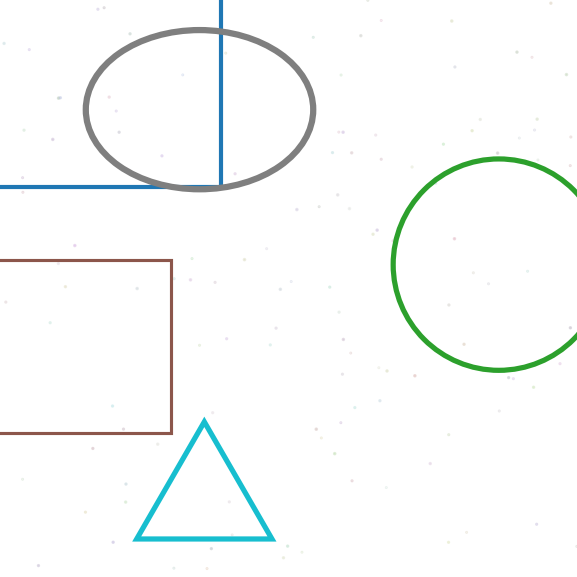[{"shape": "square", "thickness": 2, "radius": 0.99, "center": [0.186, 0.872]}, {"shape": "circle", "thickness": 2.5, "radius": 0.92, "center": [0.864, 0.541]}, {"shape": "square", "thickness": 1.5, "radius": 0.75, "center": [0.147, 0.4]}, {"shape": "oval", "thickness": 3, "radius": 0.98, "center": [0.345, 0.809]}, {"shape": "triangle", "thickness": 2.5, "radius": 0.68, "center": [0.354, 0.133]}]